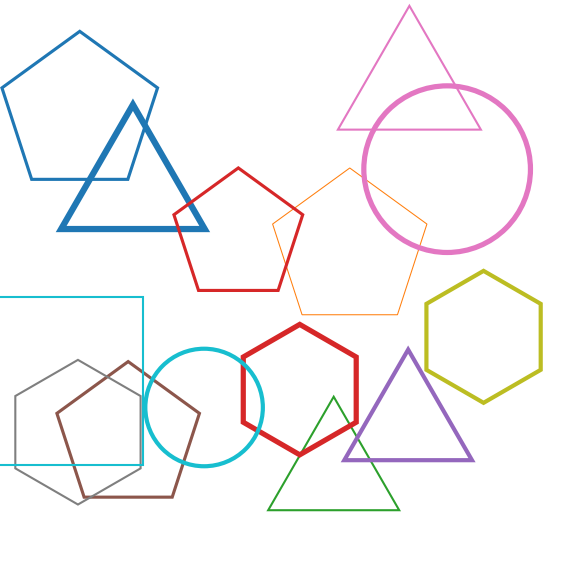[{"shape": "pentagon", "thickness": 1.5, "radius": 0.71, "center": [0.138, 0.803]}, {"shape": "triangle", "thickness": 3, "radius": 0.72, "center": [0.23, 0.674]}, {"shape": "pentagon", "thickness": 0.5, "radius": 0.7, "center": [0.606, 0.568]}, {"shape": "triangle", "thickness": 1, "radius": 0.66, "center": [0.578, 0.181]}, {"shape": "hexagon", "thickness": 2.5, "radius": 0.56, "center": [0.519, 0.324]}, {"shape": "pentagon", "thickness": 1.5, "radius": 0.59, "center": [0.413, 0.591]}, {"shape": "triangle", "thickness": 2, "radius": 0.64, "center": [0.707, 0.266]}, {"shape": "pentagon", "thickness": 1.5, "radius": 0.65, "center": [0.222, 0.243]}, {"shape": "triangle", "thickness": 1, "radius": 0.71, "center": [0.709, 0.846]}, {"shape": "circle", "thickness": 2.5, "radius": 0.72, "center": [0.774, 0.706]}, {"shape": "hexagon", "thickness": 1, "radius": 0.63, "center": [0.135, 0.251]}, {"shape": "hexagon", "thickness": 2, "radius": 0.57, "center": [0.837, 0.416]}, {"shape": "circle", "thickness": 2, "radius": 0.51, "center": [0.353, 0.294]}, {"shape": "square", "thickness": 1, "radius": 0.73, "center": [0.102, 0.34]}]